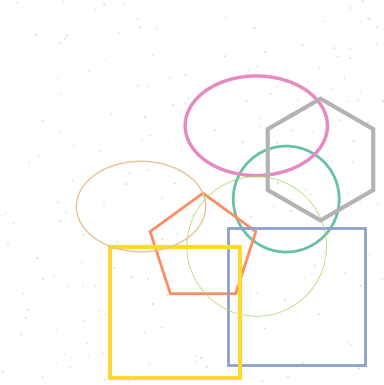[{"shape": "circle", "thickness": 2, "radius": 0.69, "center": [0.743, 0.483]}, {"shape": "pentagon", "thickness": 2, "radius": 0.72, "center": [0.527, 0.354]}, {"shape": "square", "thickness": 2, "radius": 0.89, "center": [0.77, 0.229]}, {"shape": "oval", "thickness": 2.5, "radius": 0.92, "center": [0.666, 0.673]}, {"shape": "circle", "thickness": 0.5, "radius": 0.91, "center": [0.667, 0.36]}, {"shape": "square", "thickness": 3, "radius": 0.85, "center": [0.455, 0.189]}, {"shape": "oval", "thickness": 1, "radius": 0.84, "center": [0.366, 0.464]}, {"shape": "hexagon", "thickness": 3, "radius": 0.79, "center": [0.832, 0.586]}]